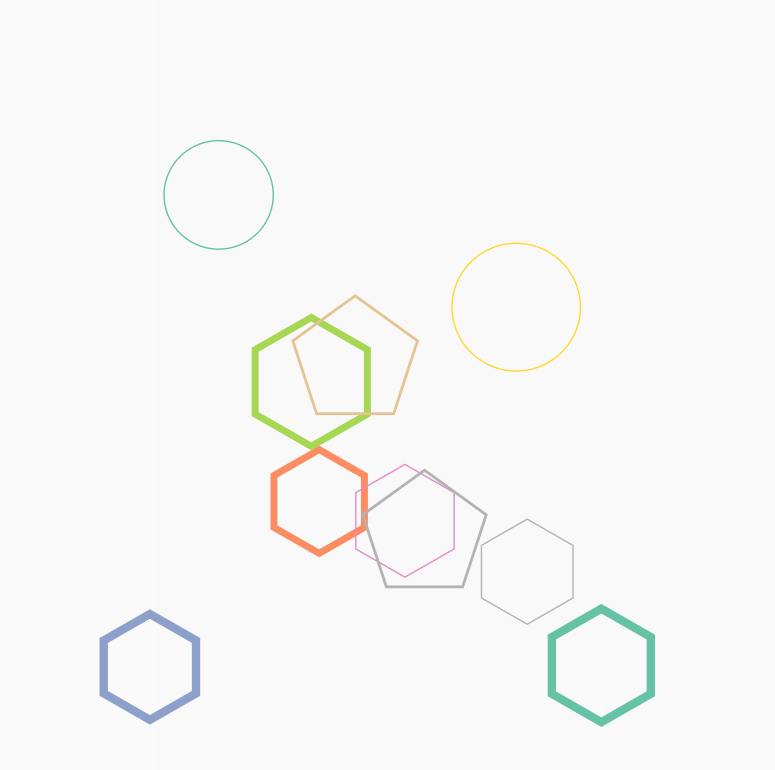[{"shape": "circle", "thickness": 0.5, "radius": 0.35, "center": [0.282, 0.747]}, {"shape": "hexagon", "thickness": 3, "radius": 0.37, "center": [0.776, 0.136]}, {"shape": "hexagon", "thickness": 2.5, "radius": 0.34, "center": [0.412, 0.349]}, {"shape": "hexagon", "thickness": 3, "radius": 0.34, "center": [0.193, 0.134]}, {"shape": "hexagon", "thickness": 0.5, "radius": 0.37, "center": [0.523, 0.324]}, {"shape": "hexagon", "thickness": 2.5, "radius": 0.42, "center": [0.402, 0.504]}, {"shape": "circle", "thickness": 0.5, "radius": 0.41, "center": [0.666, 0.601]}, {"shape": "pentagon", "thickness": 1, "radius": 0.42, "center": [0.458, 0.531]}, {"shape": "pentagon", "thickness": 1, "radius": 0.42, "center": [0.548, 0.306]}, {"shape": "hexagon", "thickness": 0.5, "radius": 0.34, "center": [0.68, 0.258]}]